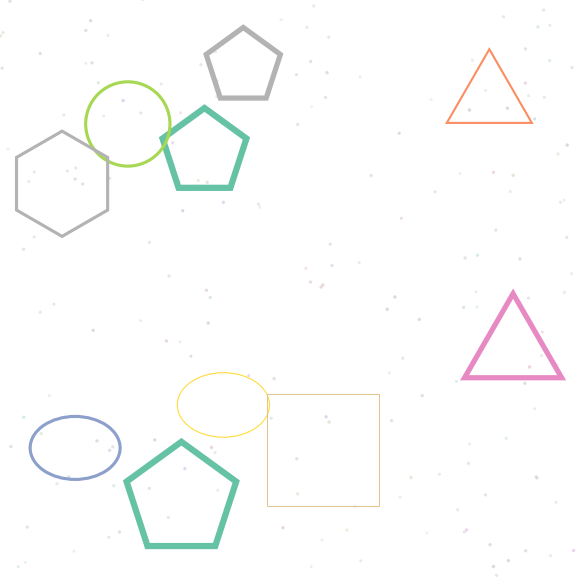[{"shape": "pentagon", "thickness": 3, "radius": 0.38, "center": [0.354, 0.736]}, {"shape": "pentagon", "thickness": 3, "radius": 0.5, "center": [0.314, 0.134]}, {"shape": "triangle", "thickness": 1, "radius": 0.43, "center": [0.847, 0.829]}, {"shape": "oval", "thickness": 1.5, "radius": 0.39, "center": [0.13, 0.224]}, {"shape": "triangle", "thickness": 2.5, "radius": 0.49, "center": [0.888, 0.394]}, {"shape": "circle", "thickness": 1.5, "radius": 0.36, "center": [0.221, 0.784]}, {"shape": "oval", "thickness": 0.5, "radius": 0.4, "center": [0.387, 0.298]}, {"shape": "square", "thickness": 0.5, "radius": 0.48, "center": [0.558, 0.22]}, {"shape": "hexagon", "thickness": 1.5, "radius": 0.46, "center": [0.107, 0.681]}, {"shape": "pentagon", "thickness": 2.5, "radius": 0.34, "center": [0.421, 0.884]}]